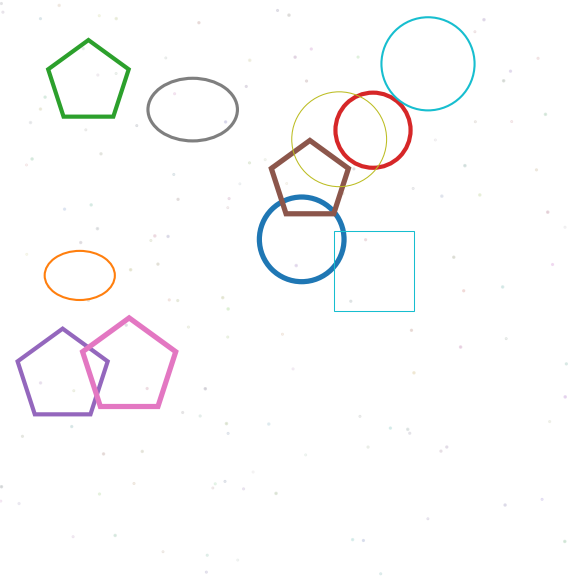[{"shape": "circle", "thickness": 2.5, "radius": 0.37, "center": [0.522, 0.585]}, {"shape": "oval", "thickness": 1, "radius": 0.3, "center": [0.138, 0.522]}, {"shape": "pentagon", "thickness": 2, "radius": 0.37, "center": [0.153, 0.856]}, {"shape": "circle", "thickness": 2, "radius": 0.33, "center": [0.646, 0.774]}, {"shape": "pentagon", "thickness": 2, "radius": 0.41, "center": [0.108, 0.348]}, {"shape": "pentagon", "thickness": 2.5, "radius": 0.35, "center": [0.537, 0.686]}, {"shape": "pentagon", "thickness": 2.5, "radius": 0.42, "center": [0.224, 0.364]}, {"shape": "oval", "thickness": 1.5, "radius": 0.39, "center": [0.334, 0.809]}, {"shape": "circle", "thickness": 0.5, "radius": 0.41, "center": [0.587, 0.758]}, {"shape": "square", "thickness": 0.5, "radius": 0.35, "center": [0.647, 0.53]}, {"shape": "circle", "thickness": 1, "radius": 0.4, "center": [0.741, 0.889]}]